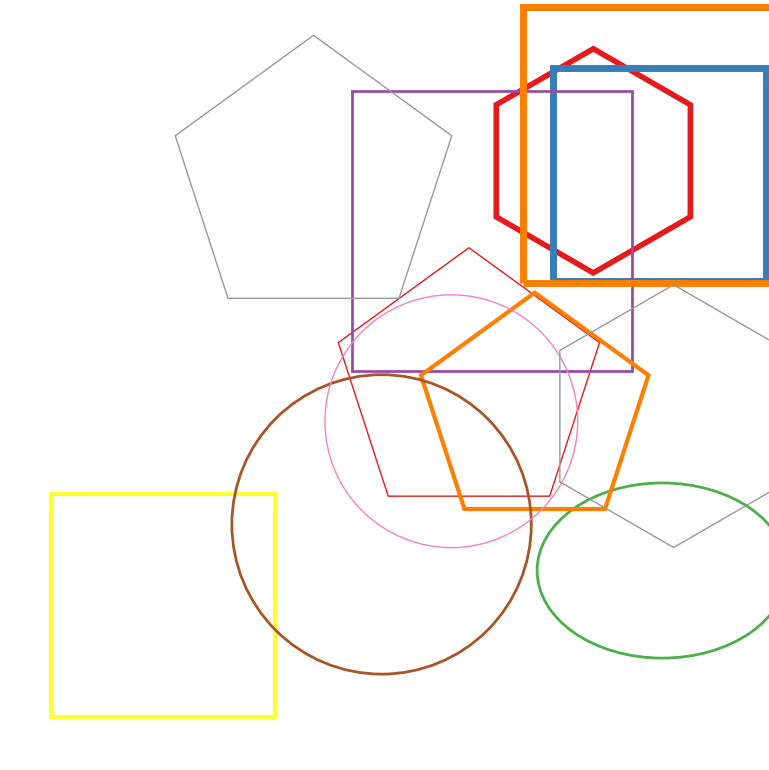[{"shape": "pentagon", "thickness": 0.5, "radius": 0.89, "center": [0.609, 0.5]}, {"shape": "hexagon", "thickness": 2, "radius": 0.73, "center": [0.771, 0.791]}, {"shape": "square", "thickness": 2.5, "radius": 0.69, "center": [0.857, 0.774]}, {"shape": "oval", "thickness": 1, "radius": 0.81, "center": [0.86, 0.259]}, {"shape": "square", "thickness": 1, "radius": 0.91, "center": [0.639, 0.7]}, {"shape": "square", "thickness": 2.5, "radius": 0.89, "center": [0.858, 0.812]}, {"shape": "pentagon", "thickness": 1.5, "radius": 0.78, "center": [0.694, 0.465]}, {"shape": "square", "thickness": 1.5, "radius": 0.72, "center": [0.212, 0.214]}, {"shape": "circle", "thickness": 1, "radius": 0.97, "center": [0.496, 0.319]}, {"shape": "circle", "thickness": 0.5, "radius": 0.82, "center": [0.586, 0.453]}, {"shape": "hexagon", "thickness": 0.5, "radius": 0.85, "center": [0.875, 0.46]}, {"shape": "pentagon", "thickness": 0.5, "radius": 0.94, "center": [0.407, 0.765]}]